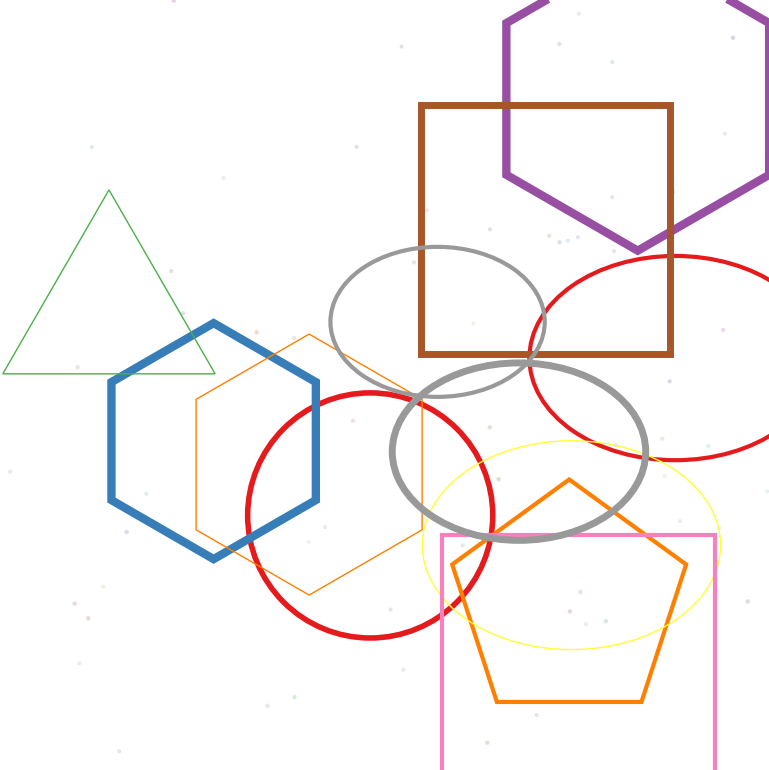[{"shape": "circle", "thickness": 2, "radius": 0.8, "center": [0.481, 0.331]}, {"shape": "oval", "thickness": 1.5, "radius": 0.95, "center": [0.877, 0.535]}, {"shape": "hexagon", "thickness": 3, "radius": 0.77, "center": [0.277, 0.427]}, {"shape": "triangle", "thickness": 0.5, "radius": 0.8, "center": [0.142, 0.594]}, {"shape": "hexagon", "thickness": 3, "radius": 0.99, "center": [0.828, 0.871]}, {"shape": "hexagon", "thickness": 0.5, "radius": 0.85, "center": [0.401, 0.397]}, {"shape": "pentagon", "thickness": 1.5, "radius": 0.8, "center": [0.739, 0.218]}, {"shape": "oval", "thickness": 0.5, "radius": 0.97, "center": [0.742, 0.292]}, {"shape": "square", "thickness": 2.5, "radius": 0.81, "center": [0.708, 0.702]}, {"shape": "square", "thickness": 1.5, "radius": 0.89, "center": [0.751, 0.128]}, {"shape": "oval", "thickness": 2.5, "radius": 0.82, "center": [0.674, 0.413]}, {"shape": "oval", "thickness": 1.5, "radius": 0.7, "center": [0.568, 0.582]}]